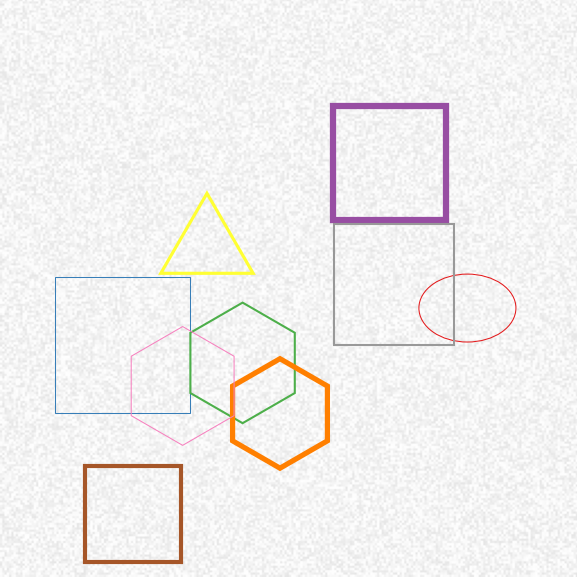[{"shape": "oval", "thickness": 0.5, "radius": 0.42, "center": [0.809, 0.466]}, {"shape": "square", "thickness": 0.5, "radius": 0.59, "center": [0.212, 0.402]}, {"shape": "hexagon", "thickness": 1, "radius": 0.52, "center": [0.42, 0.371]}, {"shape": "square", "thickness": 3, "radius": 0.49, "center": [0.674, 0.717]}, {"shape": "hexagon", "thickness": 2.5, "radius": 0.47, "center": [0.485, 0.283]}, {"shape": "triangle", "thickness": 1.5, "radius": 0.46, "center": [0.358, 0.572]}, {"shape": "square", "thickness": 2, "radius": 0.42, "center": [0.231, 0.109]}, {"shape": "hexagon", "thickness": 0.5, "radius": 0.51, "center": [0.316, 0.331]}, {"shape": "square", "thickness": 1, "radius": 0.52, "center": [0.683, 0.507]}]